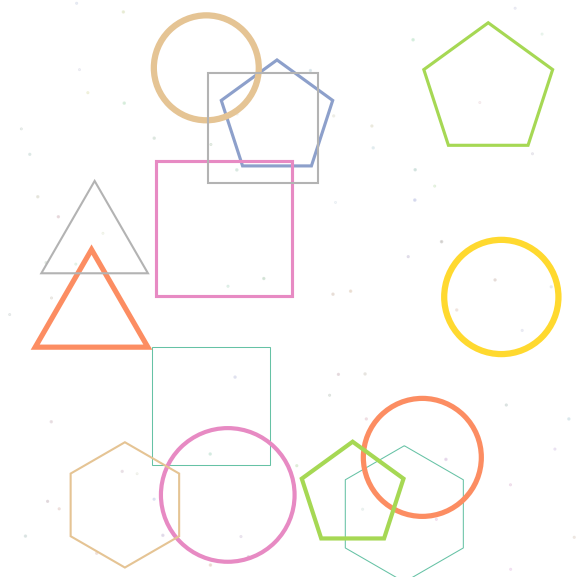[{"shape": "hexagon", "thickness": 0.5, "radius": 0.59, "center": [0.7, 0.109]}, {"shape": "square", "thickness": 0.5, "radius": 0.51, "center": [0.366, 0.296]}, {"shape": "triangle", "thickness": 2.5, "radius": 0.56, "center": [0.158, 0.454]}, {"shape": "circle", "thickness": 2.5, "radius": 0.51, "center": [0.731, 0.207]}, {"shape": "pentagon", "thickness": 1.5, "radius": 0.51, "center": [0.48, 0.794]}, {"shape": "square", "thickness": 1.5, "radius": 0.59, "center": [0.388, 0.603]}, {"shape": "circle", "thickness": 2, "radius": 0.58, "center": [0.394, 0.142]}, {"shape": "pentagon", "thickness": 2, "radius": 0.46, "center": [0.611, 0.142]}, {"shape": "pentagon", "thickness": 1.5, "radius": 0.59, "center": [0.845, 0.842]}, {"shape": "circle", "thickness": 3, "radius": 0.49, "center": [0.868, 0.485]}, {"shape": "circle", "thickness": 3, "radius": 0.45, "center": [0.357, 0.882]}, {"shape": "hexagon", "thickness": 1, "radius": 0.54, "center": [0.216, 0.125]}, {"shape": "triangle", "thickness": 1, "radius": 0.53, "center": [0.164, 0.579]}, {"shape": "square", "thickness": 1, "radius": 0.47, "center": [0.455, 0.777]}]